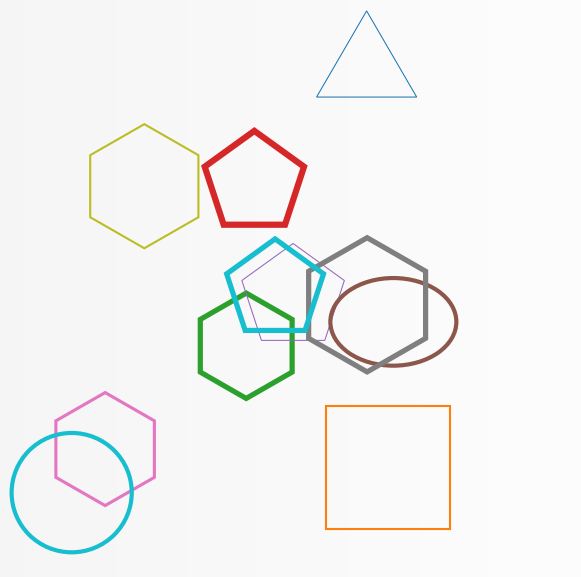[{"shape": "triangle", "thickness": 0.5, "radius": 0.5, "center": [0.631, 0.881]}, {"shape": "square", "thickness": 1, "radius": 0.53, "center": [0.668, 0.189]}, {"shape": "hexagon", "thickness": 2.5, "radius": 0.46, "center": [0.424, 0.4]}, {"shape": "pentagon", "thickness": 3, "radius": 0.45, "center": [0.438, 0.683]}, {"shape": "pentagon", "thickness": 0.5, "radius": 0.46, "center": [0.504, 0.485]}, {"shape": "oval", "thickness": 2, "radius": 0.54, "center": [0.677, 0.442]}, {"shape": "hexagon", "thickness": 1.5, "radius": 0.49, "center": [0.181, 0.222]}, {"shape": "hexagon", "thickness": 2.5, "radius": 0.58, "center": [0.632, 0.471]}, {"shape": "hexagon", "thickness": 1, "radius": 0.54, "center": [0.248, 0.677]}, {"shape": "pentagon", "thickness": 2.5, "radius": 0.44, "center": [0.473, 0.498]}, {"shape": "circle", "thickness": 2, "radius": 0.52, "center": [0.123, 0.146]}]